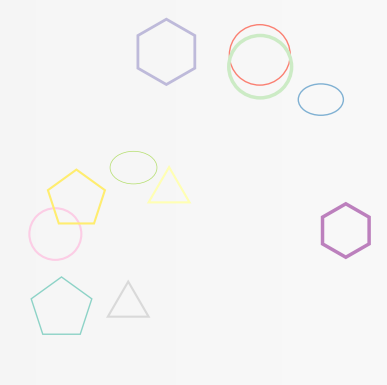[{"shape": "pentagon", "thickness": 1, "radius": 0.41, "center": [0.159, 0.198]}, {"shape": "triangle", "thickness": 1.5, "radius": 0.31, "center": [0.436, 0.505]}, {"shape": "hexagon", "thickness": 2, "radius": 0.42, "center": [0.429, 0.865]}, {"shape": "circle", "thickness": 1, "radius": 0.39, "center": [0.67, 0.857]}, {"shape": "oval", "thickness": 1, "radius": 0.29, "center": [0.828, 0.741]}, {"shape": "oval", "thickness": 0.5, "radius": 0.3, "center": [0.345, 0.565]}, {"shape": "circle", "thickness": 1.5, "radius": 0.34, "center": [0.143, 0.392]}, {"shape": "triangle", "thickness": 1.5, "radius": 0.3, "center": [0.331, 0.208]}, {"shape": "hexagon", "thickness": 2.5, "radius": 0.35, "center": [0.892, 0.401]}, {"shape": "circle", "thickness": 2.5, "radius": 0.41, "center": [0.671, 0.827]}, {"shape": "pentagon", "thickness": 1.5, "radius": 0.39, "center": [0.197, 0.482]}]